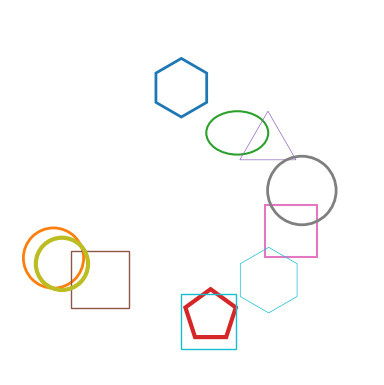[{"shape": "hexagon", "thickness": 2, "radius": 0.38, "center": [0.471, 0.772]}, {"shape": "circle", "thickness": 2, "radius": 0.39, "center": [0.139, 0.33]}, {"shape": "oval", "thickness": 1.5, "radius": 0.4, "center": [0.616, 0.655]}, {"shape": "pentagon", "thickness": 3, "radius": 0.34, "center": [0.547, 0.18]}, {"shape": "triangle", "thickness": 0.5, "radius": 0.42, "center": [0.696, 0.627]}, {"shape": "square", "thickness": 1, "radius": 0.37, "center": [0.26, 0.274]}, {"shape": "square", "thickness": 1.5, "radius": 0.33, "center": [0.756, 0.4]}, {"shape": "circle", "thickness": 2, "radius": 0.45, "center": [0.784, 0.505]}, {"shape": "circle", "thickness": 3, "radius": 0.34, "center": [0.161, 0.315]}, {"shape": "square", "thickness": 1, "radius": 0.36, "center": [0.541, 0.164]}, {"shape": "hexagon", "thickness": 0.5, "radius": 0.43, "center": [0.698, 0.272]}]